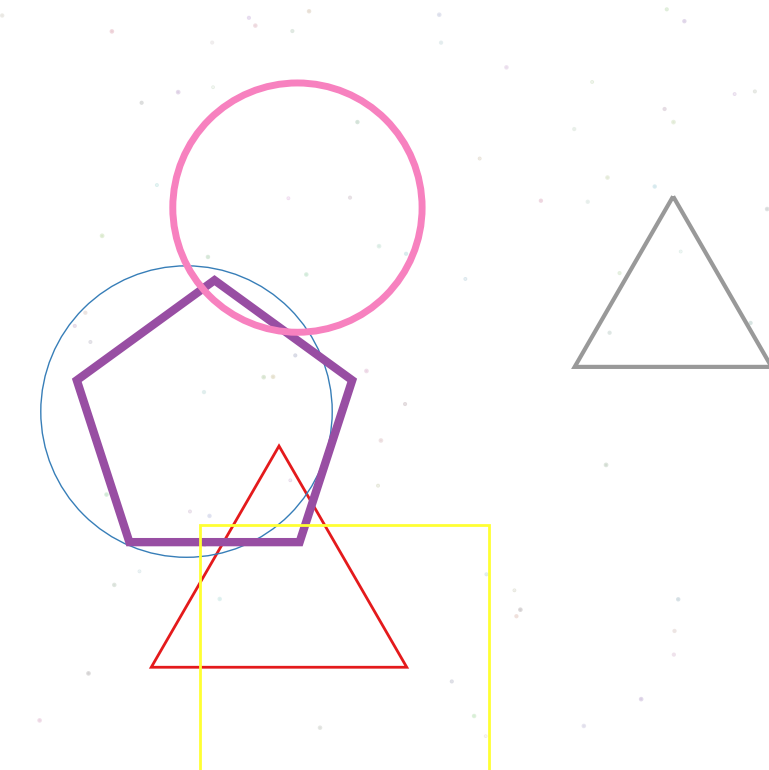[{"shape": "triangle", "thickness": 1, "radius": 0.96, "center": [0.362, 0.229]}, {"shape": "circle", "thickness": 0.5, "radius": 0.95, "center": [0.242, 0.465]}, {"shape": "pentagon", "thickness": 3, "radius": 0.94, "center": [0.279, 0.448]}, {"shape": "square", "thickness": 1, "radius": 0.94, "center": [0.447, 0.13]}, {"shape": "circle", "thickness": 2.5, "radius": 0.81, "center": [0.386, 0.73]}, {"shape": "triangle", "thickness": 1.5, "radius": 0.74, "center": [0.874, 0.597]}]